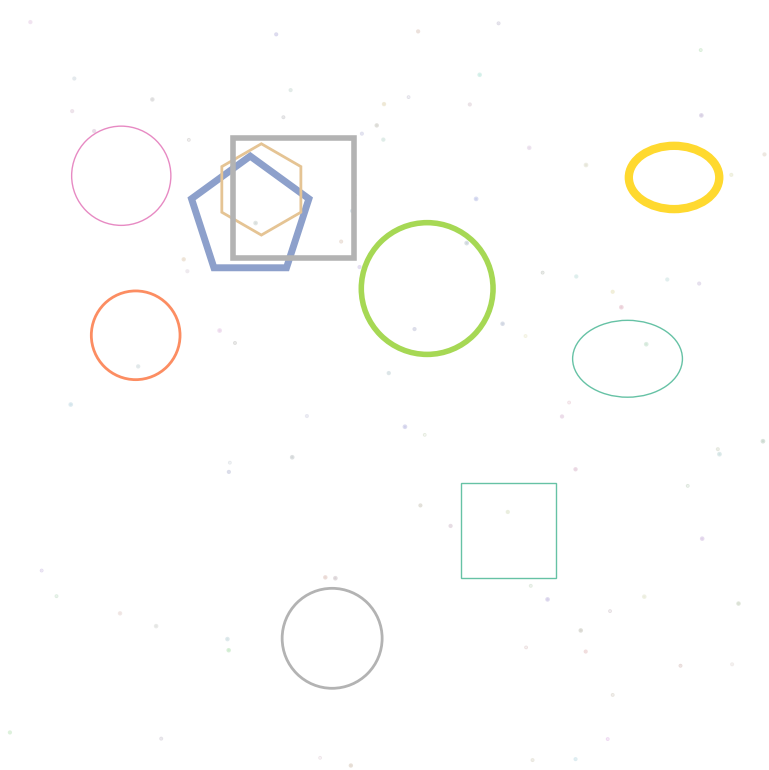[{"shape": "oval", "thickness": 0.5, "radius": 0.36, "center": [0.815, 0.534]}, {"shape": "square", "thickness": 0.5, "radius": 0.31, "center": [0.661, 0.311]}, {"shape": "circle", "thickness": 1, "radius": 0.29, "center": [0.176, 0.565]}, {"shape": "pentagon", "thickness": 2.5, "radius": 0.4, "center": [0.325, 0.717]}, {"shape": "circle", "thickness": 0.5, "radius": 0.32, "center": [0.157, 0.772]}, {"shape": "circle", "thickness": 2, "radius": 0.43, "center": [0.555, 0.625]}, {"shape": "oval", "thickness": 3, "radius": 0.29, "center": [0.875, 0.77]}, {"shape": "hexagon", "thickness": 1, "radius": 0.3, "center": [0.339, 0.754]}, {"shape": "square", "thickness": 2, "radius": 0.39, "center": [0.381, 0.743]}, {"shape": "circle", "thickness": 1, "radius": 0.32, "center": [0.431, 0.171]}]